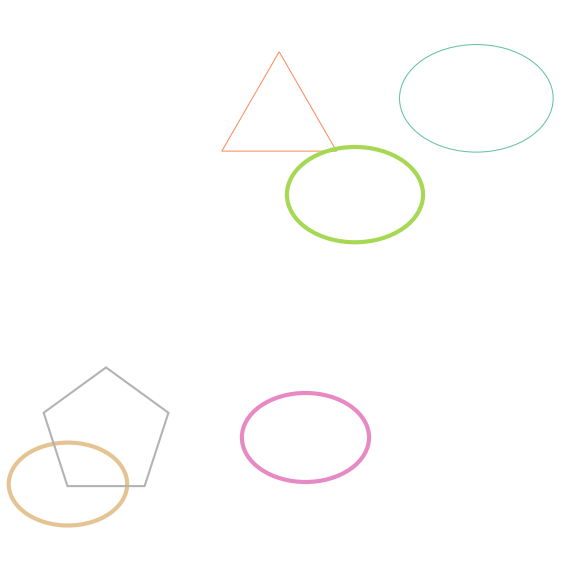[{"shape": "oval", "thickness": 0.5, "radius": 0.67, "center": [0.825, 0.829]}, {"shape": "triangle", "thickness": 0.5, "radius": 0.57, "center": [0.483, 0.795]}, {"shape": "oval", "thickness": 2, "radius": 0.55, "center": [0.529, 0.242]}, {"shape": "oval", "thickness": 2, "radius": 0.59, "center": [0.615, 0.662]}, {"shape": "oval", "thickness": 2, "radius": 0.51, "center": [0.118, 0.161]}, {"shape": "pentagon", "thickness": 1, "radius": 0.57, "center": [0.184, 0.249]}]